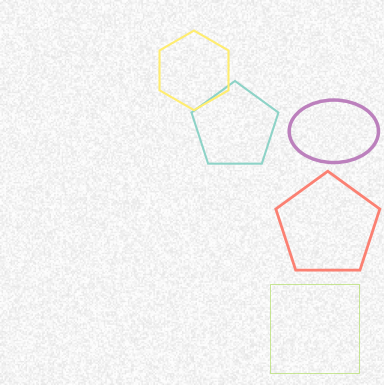[{"shape": "pentagon", "thickness": 1.5, "radius": 0.59, "center": [0.61, 0.671]}, {"shape": "pentagon", "thickness": 2, "radius": 0.71, "center": [0.851, 0.413]}, {"shape": "square", "thickness": 0.5, "radius": 0.58, "center": [0.818, 0.147]}, {"shape": "oval", "thickness": 2.5, "radius": 0.58, "center": [0.867, 0.659]}, {"shape": "hexagon", "thickness": 1.5, "radius": 0.52, "center": [0.504, 0.817]}]